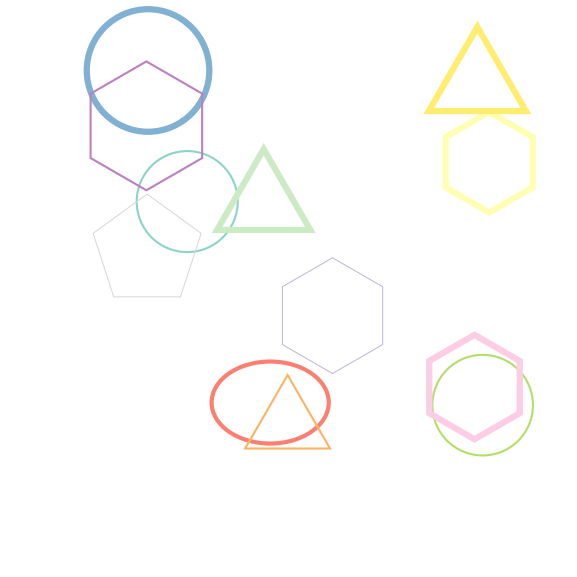[{"shape": "circle", "thickness": 1, "radius": 0.44, "center": [0.324, 0.65]}, {"shape": "hexagon", "thickness": 3, "radius": 0.43, "center": [0.847, 0.718]}, {"shape": "hexagon", "thickness": 0.5, "radius": 0.5, "center": [0.576, 0.453]}, {"shape": "oval", "thickness": 2, "radius": 0.51, "center": [0.468, 0.302]}, {"shape": "circle", "thickness": 3, "radius": 0.53, "center": [0.256, 0.877]}, {"shape": "triangle", "thickness": 1, "radius": 0.42, "center": [0.498, 0.265]}, {"shape": "circle", "thickness": 1, "radius": 0.44, "center": [0.836, 0.298]}, {"shape": "hexagon", "thickness": 3, "radius": 0.45, "center": [0.822, 0.329]}, {"shape": "pentagon", "thickness": 0.5, "radius": 0.49, "center": [0.255, 0.565]}, {"shape": "hexagon", "thickness": 1, "radius": 0.56, "center": [0.253, 0.781]}, {"shape": "triangle", "thickness": 3, "radius": 0.47, "center": [0.457, 0.648]}, {"shape": "triangle", "thickness": 3, "radius": 0.49, "center": [0.827, 0.855]}]